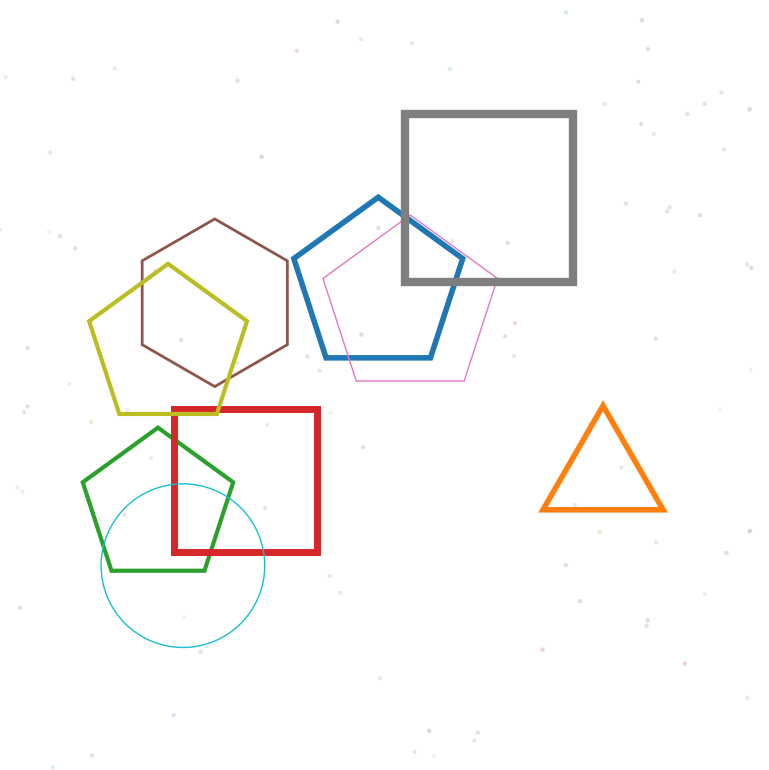[{"shape": "pentagon", "thickness": 2, "radius": 0.58, "center": [0.491, 0.629]}, {"shape": "triangle", "thickness": 2, "radius": 0.45, "center": [0.783, 0.383]}, {"shape": "pentagon", "thickness": 1.5, "radius": 0.51, "center": [0.205, 0.342]}, {"shape": "square", "thickness": 2.5, "radius": 0.47, "center": [0.319, 0.376]}, {"shape": "hexagon", "thickness": 1, "radius": 0.54, "center": [0.279, 0.607]}, {"shape": "pentagon", "thickness": 0.5, "radius": 0.6, "center": [0.533, 0.602]}, {"shape": "square", "thickness": 3, "radius": 0.55, "center": [0.635, 0.743]}, {"shape": "pentagon", "thickness": 1.5, "radius": 0.54, "center": [0.218, 0.55]}, {"shape": "circle", "thickness": 0.5, "radius": 0.53, "center": [0.238, 0.265]}]